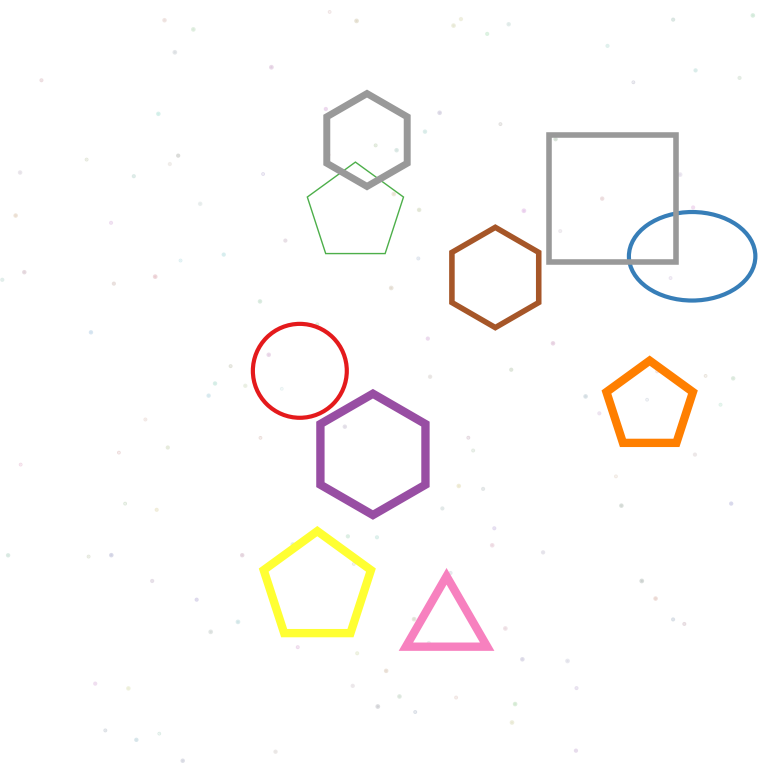[{"shape": "circle", "thickness": 1.5, "radius": 0.3, "center": [0.389, 0.518]}, {"shape": "oval", "thickness": 1.5, "radius": 0.41, "center": [0.899, 0.667]}, {"shape": "pentagon", "thickness": 0.5, "radius": 0.33, "center": [0.462, 0.724]}, {"shape": "hexagon", "thickness": 3, "radius": 0.39, "center": [0.484, 0.41]}, {"shape": "pentagon", "thickness": 3, "radius": 0.3, "center": [0.844, 0.473]}, {"shape": "pentagon", "thickness": 3, "radius": 0.37, "center": [0.412, 0.237]}, {"shape": "hexagon", "thickness": 2, "radius": 0.33, "center": [0.643, 0.64]}, {"shape": "triangle", "thickness": 3, "radius": 0.3, "center": [0.58, 0.191]}, {"shape": "square", "thickness": 2, "radius": 0.41, "center": [0.796, 0.742]}, {"shape": "hexagon", "thickness": 2.5, "radius": 0.3, "center": [0.477, 0.818]}]